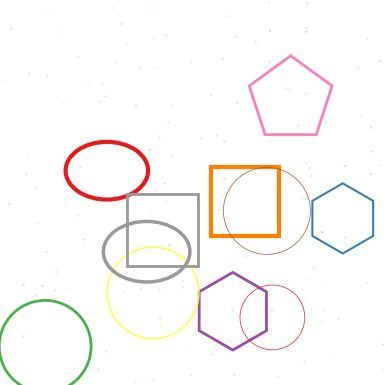[{"shape": "circle", "thickness": 0.5, "radius": 0.42, "center": [0.708, 0.176]}, {"shape": "oval", "thickness": 3, "radius": 0.54, "center": [0.278, 0.557]}, {"shape": "hexagon", "thickness": 1.5, "radius": 0.46, "center": [0.89, 0.433]}, {"shape": "circle", "thickness": 2, "radius": 0.6, "center": [0.117, 0.1]}, {"shape": "hexagon", "thickness": 2, "radius": 0.5, "center": [0.605, 0.192]}, {"shape": "square", "thickness": 3, "radius": 0.44, "center": [0.635, 0.477]}, {"shape": "circle", "thickness": 1, "radius": 0.59, "center": [0.398, 0.239]}, {"shape": "circle", "thickness": 0.5, "radius": 0.56, "center": [0.693, 0.452]}, {"shape": "pentagon", "thickness": 2, "radius": 0.57, "center": [0.755, 0.742]}, {"shape": "oval", "thickness": 2.5, "radius": 0.56, "center": [0.381, 0.346]}, {"shape": "square", "thickness": 2, "radius": 0.47, "center": [0.422, 0.403]}]